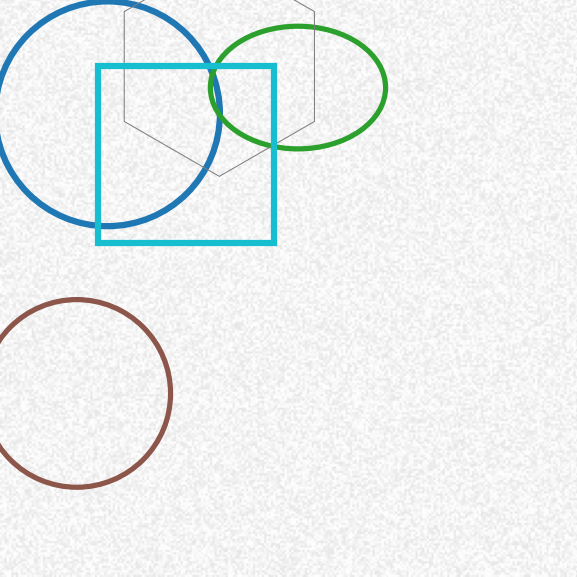[{"shape": "circle", "thickness": 3, "radius": 0.97, "center": [0.186, 0.802]}, {"shape": "oval", "thickness": 2.5, "radius": 0.76, "center": [0.516, 0.848]}, {"shape": "circle", "thickness": 2.5, "radius": 0.81, "center": [0.133, 0.318]}, {"shape": "hexagon", "thickness": 0.5, "radius": 0.95, "center": [0.38, 0.884]}, {"shape": "square", "thickness": 3, "radius": 0.77, "center": [0.322, 0.732]}]